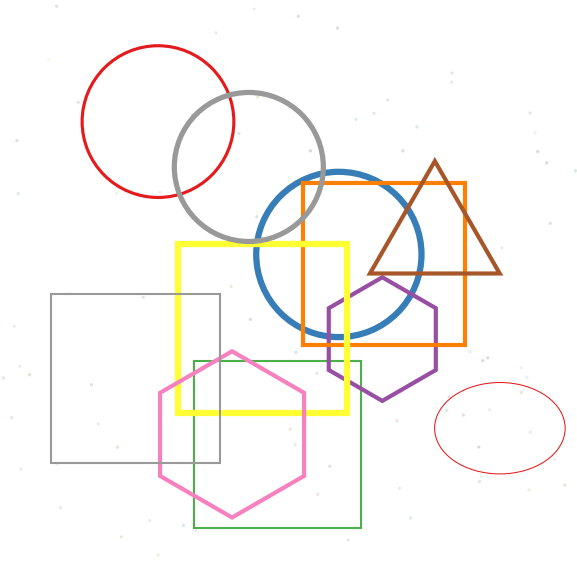[{"shape": "oval", "thickness": 0.5, "radius": 0.57, "center": [0.866, 0.258]}, {"shape": "circle", "thickness": 1.5, "radius": 0.66, "center": [0.274, 0.789]}, {"shape": "circle", "thickness": 3, "radius": 0.72, "center": [0.587, 0.559]}, {"shape": "square", "thickness": 1, "radius": 0.72, "center": [0.48, 0.23]}, {"shape": "hexagon", "thickness": 2, "radius": 0.54, "center": [0.662, 0.412]}, {"shape": "square", "thickness": 2, "radius": 0.7, "center": [0.665, 0.542]}, {"shape": "square", "thickness": 3, "radius": 0.73, "center": [0.455, 0.43]}, {"shape": "triangle", "thickness": 2, "radius": 0.65, "center": [0.753, 0.59]}, {"shape": "hexagon", "thickness": 2, "radius": 0.72, "center": [0.402, 0.247]}, {"shape": "circle", "thickness": 2.5, "radius": 0.65, "center": [0.431, 0.71]}, {"shape": "square", "thickness": 1, "radius": 0.73, "center": [0.235, 0.344]}]